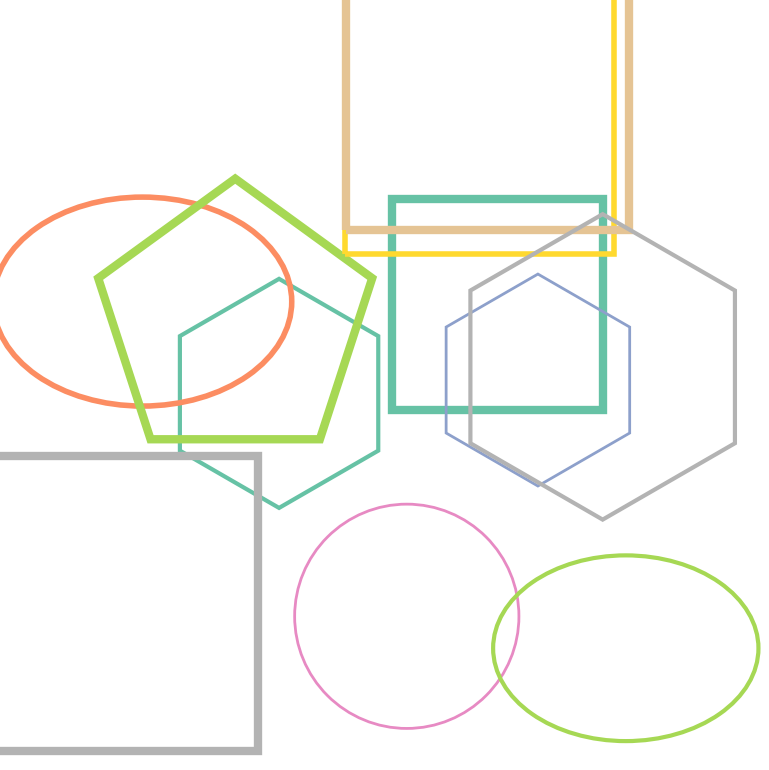[{"shape": "hexagon", "thickness": 1.5, "radius": 0.74, "center": [0.362, 0.489]}, {"shape": "square", "thickness": 3, "radius": 0.69, "center": [0.646, 0.605]}, {"shape": "oval", "thickness": 2, "radius": 0.97, "center": [0.185, 0.608]}, {"shape": "hexagon", "thickness": 1, "radius": 0.69, "center": [0.699, 0.506]}, {"shape": "circle", "thickness": 1, "radius": 0.73, "center": [0.528, 0.2]}, {"shape": "pentagon", "thickness": 3, "radius": 0.94, "center": [0.305, 0.581]}, {"shape": "oval", "thickness": 1.5, "radius": 0.86, "center": [0.813, 0.158]}, {"shape": "square", "thickness": 2, "radius": 0.87, "center": [0.623, 0.845]}, {"shape": "square", "thickness": 3, "radius": 0.92, "center": [0.633, 0.885]}, {"shape": "square", "thickness": 3, "radius": 0.96, "center": [0.144, 0.216]}, {"shape": "hexagon", "thickness": 1.5, "radius": 0.99, "center": [0.783, 0.524]}]